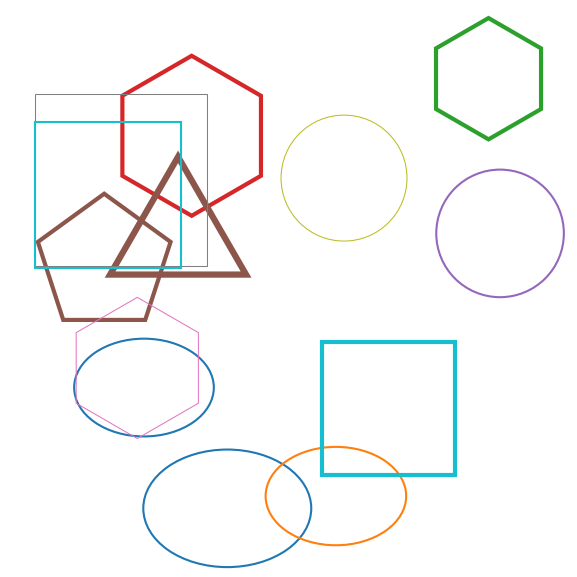[{"shape": "oval", "thickness": 1, "radius": 0.6, "center": [0.249, 0.328]}, {"shape": "oval", "thickness": 1, "radius": 0.73, "center": [0.394, 0.119]}, {"shape": "oval", "thickness": 1, "radius": 0.61, "center": [0.582, 0.14]}, {"shape": "hexagon", "thickness": 2, "radius": 0.53, "center": [0.846, 0.863]}, {"shape": "hexagon", "thickness": 2, "radius": 0.69, "center": [0.332, 0.764]}, {"shape": "circle", "thickness": 1, "radius": 0.55, "center": [0.866, 0.595]}, {"shape": "pentagon", "thickness": 2, "radius": 0.6, "center": [0.18, 0.543]}, {"shape": "triangle", "thickness": 3, "radius": 0.68, "center": [0.308, 0.592]}, {"shape": "hexagon", "thickness": 0.5, "radius": 0.61, "center": [0.238, 0.362]}, {"shape": "square", "thickness": 0.5, "radius": 0.75, "center": [0.21, 0.687]}, {"shape": "circle", "thickness": 0.5, "radius": 0.55, "center": [0.596, 0.691]}, {"shape": "square", "thickness": 2, "radius": 0.58, "center": [0.672, 0.292]}, {"shape": "square", "thickness": 1, "radius": 0.63, "center": [0.187, 0.661]}]